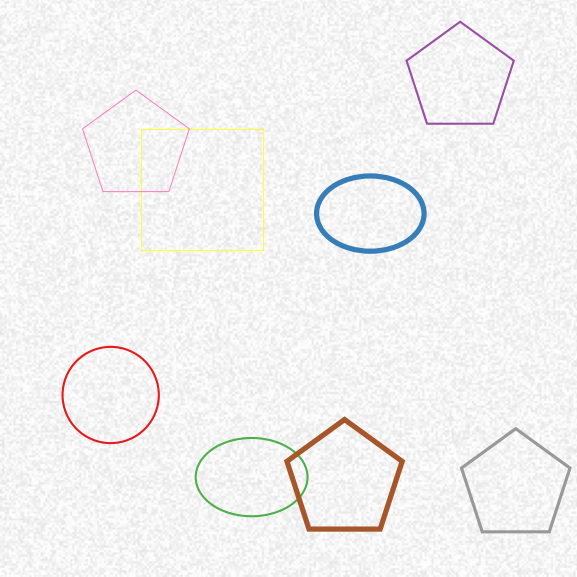[{"shape": "circle", "thickness": 1, "radius": 0.42, "center": [0.192, 0.315]}, {"shape": "oval", "thickness": 2.5, "radius": 0.47, "center": [0.641, 0.629]}, {"shape": "oval", "thickness": 1, "radius": 0.48, "center": [0.436, 0.173]}, {"shape": "pentagon", "thickness": 1, "radius": 0.49, "center": [0.797, 0.864]}, {"shape": "square", "thickness": 0.5, "radius": 0.53, "center": [0.35, 0.671]}, {"shape": "pentagon", "thickness": 2.5, "radius": 0.52, "center": [0.597, 0.168]}, {"shape": "pentagon", "thickness": 0.5, "radius": 0.49, "center": [0.235, 0.746]}, {"shape": "pentagon", "thickness": 1.5, "radius": 0.49, "center": [0.893, 0.158]}]